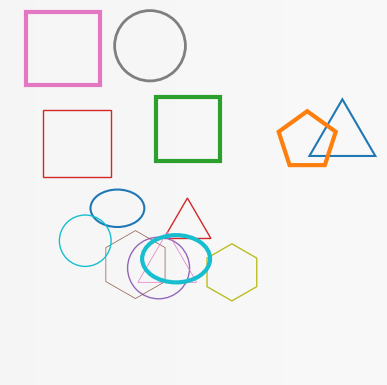[{"shape": "triangle", "thickness": 1.5, "radius": 0.49, "center": [0.884, 0.644]}, {"shape": "oval", "thickness": 1.5, "radius": 0.35, "center": [0.303, 0.459]}, {"shape": "pentagon", "thickness": 3, "radius": 0.39, "center": [0.793, 0.634]}, {"shape": "square", "thickness": 3, "radius": 0.41, "center": [0.485, 0.666]}, {"shape": "square", "thickness": 1, "radius": 0.43, "center": [0.199, 0.628]}, {"shape": "triangle", "thickness": 1, "radius": 0.35, "center": [0.484, 0.416]}, {"shape": "circle", "thickness": 1, "radius": 0.4, "center": [0.409, 0.304]}, {"shape": "hexagon", "thickness": 0.5, "radius": 0.44, "center": [0.35, 0.313]}, {"shape": "square", "thickness": 3, "radius": 0.47, "center": [0.162, 0.874]}, {"shape": "triangle", "thickness": 0.5, "radius": 0.44, "center": [0.432, 0.311]}, {"shape": "circle", "thickness": 2, "radius": 0.46, "center": [0.387, 0.881]}, {"shape": "hexagon", "thickness": 1, "radius": 0.37, "center": [0.598, 0.293]}, {"shape": "oval", "thickness": 3, "radius": 0.44, "center": [0.454, 0.328]}, {"shape": "circle", "thickness": 1, "radius": 0.33, "center": [0.22, 0.375]}]